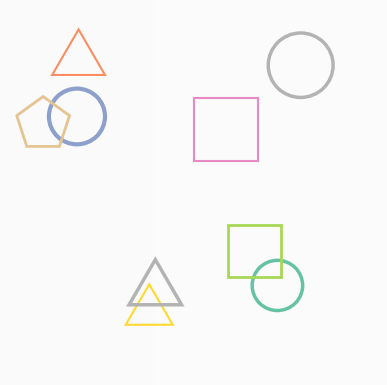[{"shape": "circle", "thickness": 2.5, "radius": 0.33, "center": [0.716, 0.259]}, {"shape": "triangle", "thickness": 1.5, "radius": 0.39, "center": [0.203, 0.845]}, {"shape": "circle", "thickness": 3, "radius": 0.36, "center": [0.199, 0.697]}, {"shape": "square", "thickness": 1.5, "radius": 0.41, "center": [0.584, 0.663]}, {"shape": "square", "thickness": 2, "radius": 0.34, "center": [0.657, 0.348]}, {"shape": "triangle", "thickness": 1.5, "radius": 0.35, "center": [0.385, 0.192]}, {"shape": "pentagon", "thickness": 2, "radius": 0.36, "center": [0.111, 0.678]}, {"shape": "triangle", "thickness": 2.5, "radius": 0.39, "center": [0.401, 0.247]}, {"shape": "circle", "thickness": 2.5, "radius": 0.42, "center": [0.776, 0.831]}]